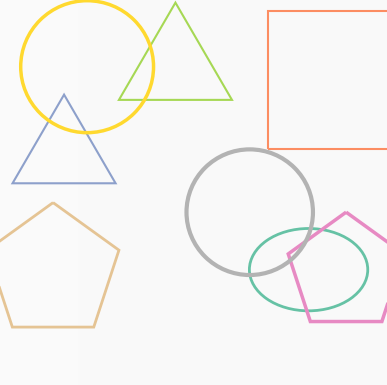[{"shape": "oval", "thickness": 2, "radius": 0.76, "center": [0.796, 0.3]}, {"shape": "square", "thickness": 1.5, "radius": 0.9, "center": [0.872, 0.792]}, {"shape": "triangle", "thickness": 1.5, "radius": 0.77, "center": [0.165, 0.601]}, {"shape": "pentagon", "thickness": 2.5, "radius": 0.79, "center": [0.893, 0.292]}, {"shape": "triangle", "thickness": 1.5, "radius": 0.84, "center": [0.453, 0.825]}, {"shape": "circle", "thickness": 2.5, "radius": 0.86, "center": [0.225, 0.827]}, {"shape": "pentagon", "thickness": 2, "radius": 0.89, "center": [0.137, 0.295]}, {"shape": "circle", "thickness": 3, "radius": 0.82, "center": [0.644, 0.449]}]